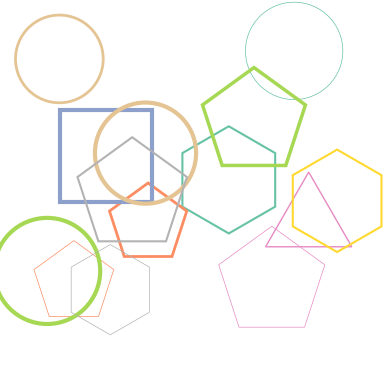[{"shape": "circle", "thickness": 0.5, "radius": 0.63, "center": [0.764, 0.868]}, {"shape": "hexagon", "thickness": 1.5, "radius": 0.7, "center": [0.594, 0.533]}, {"shape": "pentagon", "thickness": 0.5, "radius": 0.54, "center": [0.192, 0.266]}, {"shape": "pentagon", "thickness": 2, "radius": 0.53, "center": [0.385, 0.419]}, {"shape": "square", "thickness": 3, "radius": 0.6, "center": [0.276, 0.595]}, {"shape": "triangle", "thickness": 1, "radius": 0.65, "center": [0.802, 0.424]}, {"shape": "pentagon", "thickness": 0.5, "radius": 0.72, "center": [0.706, 0.267]}, {"shape": "circle", "thickness": 3, "radius": 0.69, "center": [0.122, 0.296]}, {"shape": "pentagon", "thickness": 2.5, "radius": 0.7, "center": [0.66, 0.684]}, {"shape": "hexagon", "thickness": 1.5, "radius": 0.67, "center": [0.876, 0.478]}, {"shape": "circle", "thickness": 3, "radius": 0.66, "center": [0.378, 0.602]}, {"shape": "circle", "thickness": 2, "radius": 0.57, "center": [0.154, 0.847]}, {"shape": "hexagon", "thickness": 0.5, "radius": 0.59, "center": [0.286, 0.248]}, {"shape": "pentagon", "thickness": 1.5, "radius": 0.75, "center": [0.343, 0.494]}]